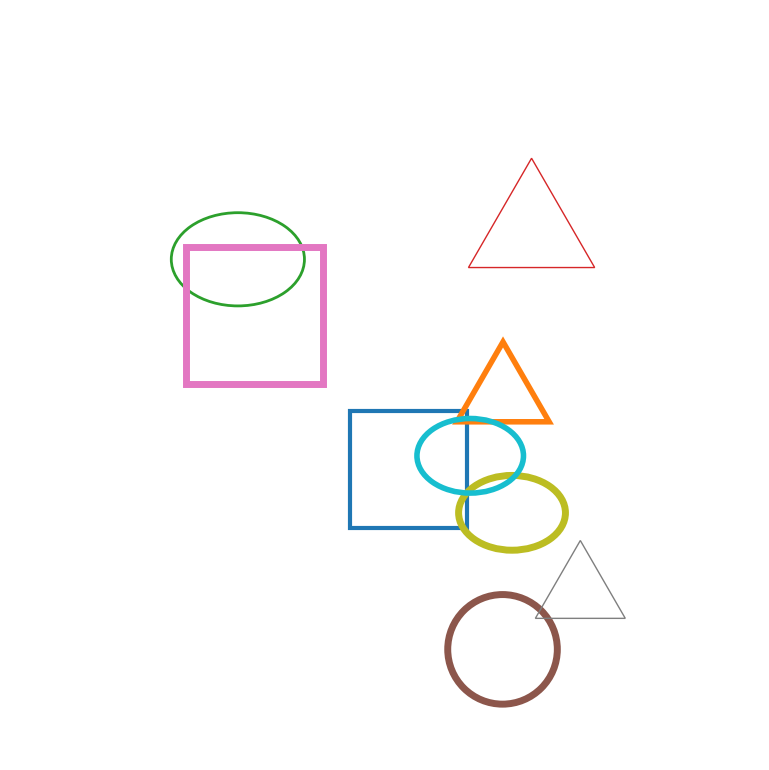[{"shape": "square", "thickness": 1.5, "radius": 0.38, "center": [0.53, 0.391]}, {"shape": "triangle", "thickness": 2, "radius": 0.35, "center": [0.653, 0.487]}, {"shape": "oval", "thickness": 1, "radius": 0.43, "center": [0.309, 0.663]}, {"shape": "triangle", "thickness": 0.5, "radius": 0.47, "center": [0.69, 0.7]}, {"shape": "circle", "thickness": 2.5, "radius": 0.36, "center": [0.653, 0.157]}, {"shape": "square", "thickness": 2.5, "radius": 0.45, "center": [0.33, 0.59]}, {"shape": "triangle", "thickness": 0.5, "radius": 0.34, "center": [0.754, 0.231]}, {"shape": "oval", "thickness": 2.5, "radius": 0.35, "center": [0.665, 0.334]}, {"shape": "oval", "thickness": 2, "radius": 0.35, "center": [0.611, 0.408]}]